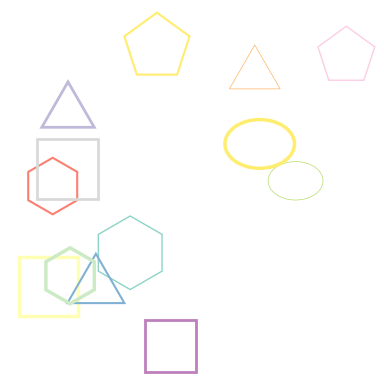[{"shape": "hexagon", "thickness": 1, "radius": 0.48, "center": [0.338, 0.343]}, {"shape": "square", "thickness": 2.5, "radius": 0.38, "center": [0.126, 0.255]}, {"shape": "triangle", "thickness": 2, "radius": 0.39, "center": [0.177, 0.709]}, {"shape": "hexagon", "thickness": 1.5, "radius": 0.37, "center": [0.137, 0.517]}, {"shape": "triangle", "thickness": 1.5, "radius": 0.43, "center": [0.249, 0.255]}, {"shape": "triangle", "thickness": 0.5, "radius": 0.38, "center": [0.662, 0.807]}, {"shape": "oval", "thickness": 0.5, "radius": 0.36, "center": [0.768, 0.53]}, {"shape": "pentagon", "thickness": 1, "radius": 0.39, "center": [0.9, 0.854]}, {"shape": "square", "thickness": 2, "radius": 0.39, "center": [0.175, 0.562]}, {"shape": "square", "thickness": 2, "radius": 0.34, "center": [0.443, 0.101]}, {"shape": "hexagon", "thickness": 2.5, "radius": 0.36, "center": [0.182, 0.284]}, {"shape": "pentagon", "thickness": 1.5, "radius": 0.45, "center": [0.408, 0.878]}, {"shape": "oval", "thickness": 2.5, "radius": 0.45, "center": [0.675, 0.626]}]